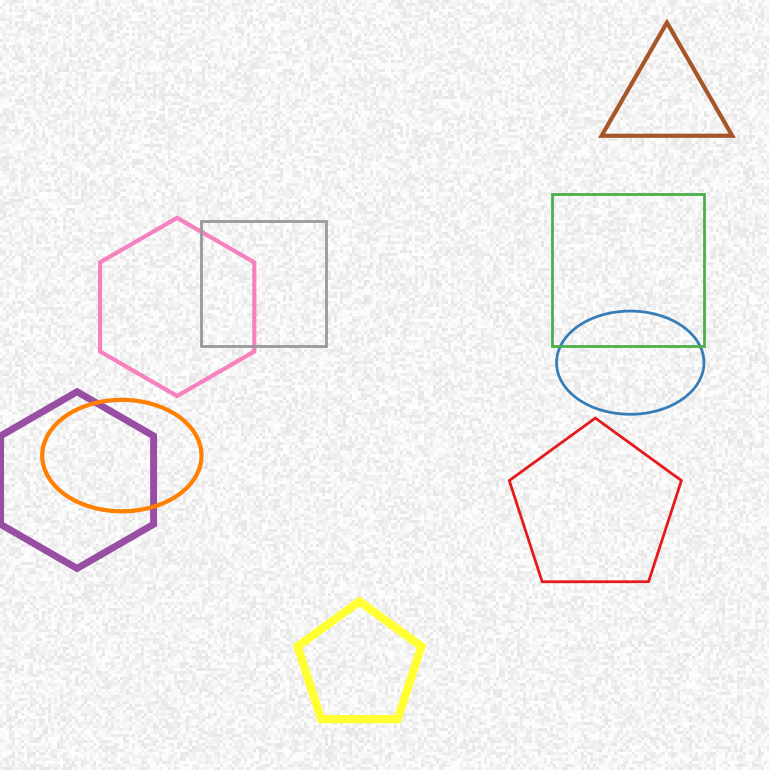[{"shape": "pentagon", "thickness": 1, "radius": 0.59, "center": [0.773, 0.34]}, {"shape": "oval", "thickness": 1, "radius": 0.48, "center": [0.818, 0.529]}, {"shape": "square", "thickness": 1, "radius": 0.49, "center": [0.815, 0.65]}, {"shape": "hexagon", "thickness": 2.5, "radius": 0.57, "center": [0.1, 0.376]}, {"shape": "oval", "thickness": 1.5, "radius": 0.52, "center": [0.158, 0.408]}, {"shape": "pentagon", "thickness": 3, "radius": 0.42, "center": [0.467, 0.134]}, {"shape": "triangle", "thickness": 1.5, "radius": 0.49, "center": [0.866, 0.873]}, {"shape": "hexagon", "thickness": 1.5, "radius": 0.58, "center": [0.23, 0.601]}, {"shape": "square", "thickness": 1, "radius": 0.41, "center": [0.342, 0.631]}]